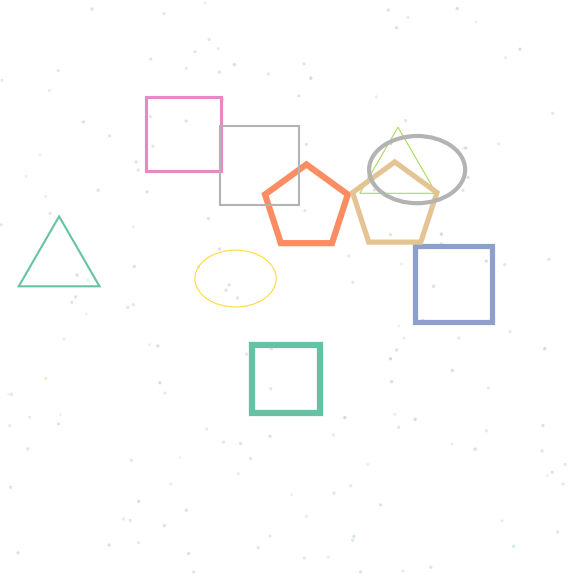[{"shape": "square", "thickness": 3, "radius": 0.29, "center": [0.496, 0.343]}, {"shape": "triangle", "thickness": 1, "radius": 0.4, "center": [0.102, 0.544]}, {"shape": "pentagon", "thickness": 3, "radius": 0.38, "center": [0.531, 0.639]}, {"shape": "square", "thickness": 2.5, "radius": 0.33, "center": [0.785, 0.507]}, {"shape": "square", "thickness": 1.5, "radius": 0.32, "center": [0.317, 0.768]}, {"shape": "triangle", "thickness": 0.5, "radius": 0.38, "center": [0.689, 0.703]}, {"shape": "oval", "thickness": 0.5, "radius": 0.35, "center": [0.408, 0.517]}, {"shape": "pentagon", "thickness": 2.5, "radius": 0.38, "center": [0.684, 0.642]}, {"shape": "oval", "thickness": 2, "radius": 0.42, "center": [0.722, 0.705]}, {"shape": "square", "thickness": 1, "radius": 0.34, "center": [0.45, 0.713]}]